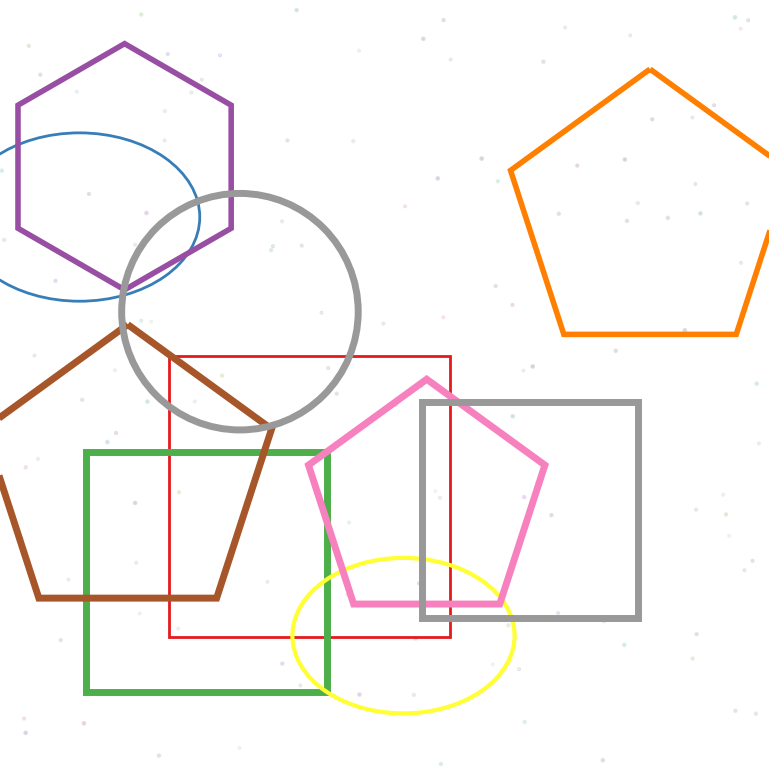[{"shape": "square", "thickness": 1, "radius": 0.91, "center": [0.401, 0.356]}, {"shape": "oval", "thickness": 1, "radius": 0.78, "center": [0.103, 0.718]}, {"shape": "square", "thickness": 2.5, "radius": 0.78, "center": [0.268, 0.257]}, {"shape": "hexagon", "thickness": 2, "radius": 0.8, "center": [0.162, 0.783]}, {"shape": "pentagon", "thickness": 2, "radius": 0.95, "center": [0.844, 0.72]}, {"shape": "oval", "thickness": 1.5, "radius": 0.72, "center": [0.524, 0.174]}, {"shape": "pentagon", "thickness": 2.5, "radius": 0.98, "center": [0.166, 0.382]}, {"shape": "pentagon", "thickness": 2.5, "radius": 0.81, "center": [0.554, 0.346]}, {"shape": "square", "thickness": 2.5, "radius": 0.7, "center": [0.688, 0.338]}, {"shape": "circle", "thickness": 2.5, "radius": 0.77, "center": [0.312, 0.595]}]